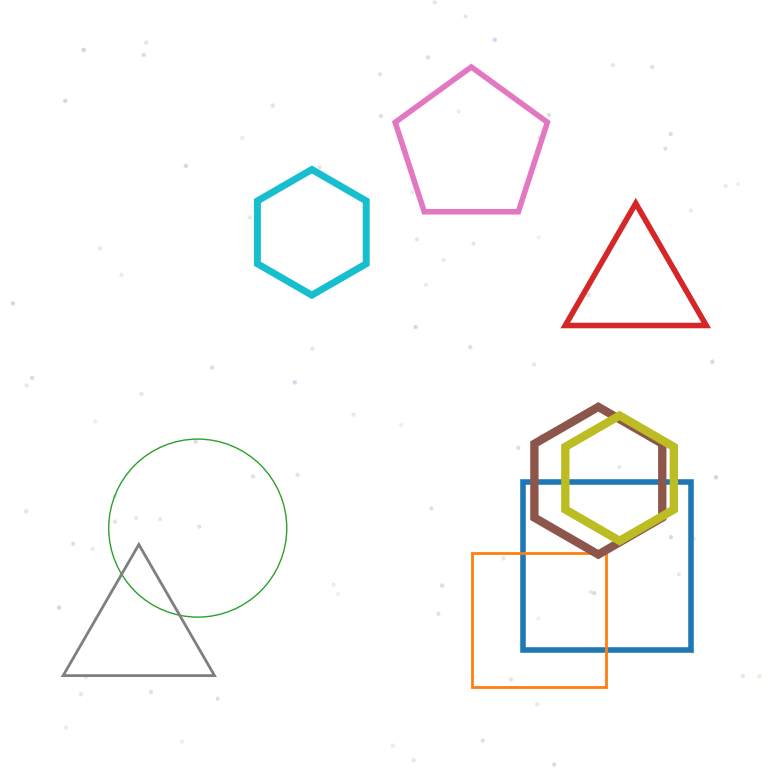[{"shape": "square", "thickness": 2, "radius": 0.55, "center": [0.789, 0.265]}, {"shape": "square", "thickness": 1, "radius": 0.44, "center": [0.7, 0.195]}, {"shape": "circle", "thickness": 0.5, "radius": 0.58, "center": [0.257, 0.314]}, {"shape": "triangle", "thickness": 2, "radius": 0.53, "center": [0.826, 0.63]}, {"shape": "hexagon", "thickness": 3, "radius": 0.48, "center": [0.777, 0.376]}, {"shape": "pentagon", "thickness": 2, "radius": 0.52, "center": [0.612, 0.809]}, {"shape": "triangle", "thickness": 1, "radius": 0.57, "center": [0.18, 0.179]}, {"shape": "hexagon", "thickness": 3, "radius": 0.41, "center": [0.805, 0.379]}, {"shape": "hexagon", "thickness": 2.5, "radius": 0.41, "center": [0.405, 0.698]}]